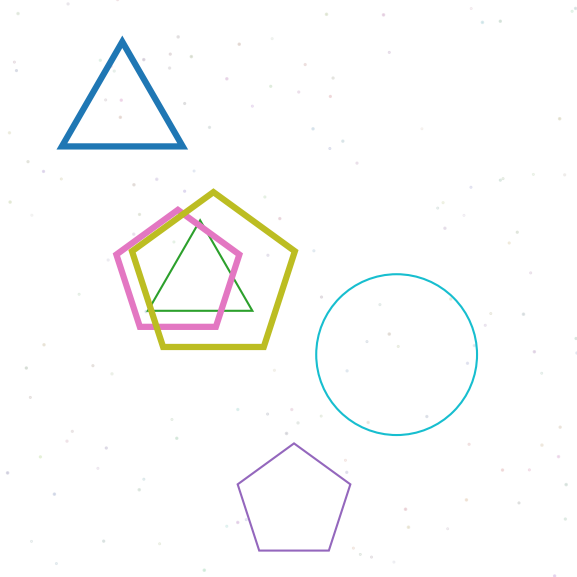[{"shape": "triangle", "thickness": 3, "radius": 0.6, "center": [0.212, 0.806]}, {"shape": "triangle", "thickness": 1, "radius": 0.52, "center": [0.347, 0.513]}, {"shape": "pentagon", "thickness": 1, "radius": 0.51, "center": [0.509, 0.129]}, {"shape": "pentagon", "thickness": 3, "radius": 0.56, "center": [0.308, 0.524]}, {"shape": "pentagon", "thickness": 3, "radius": 0.74, "center": [0.37, 0.518]}, {"shape": "circle", "thickness": 1, "radius": 0.7, "center": [0.687, 0.385]}]